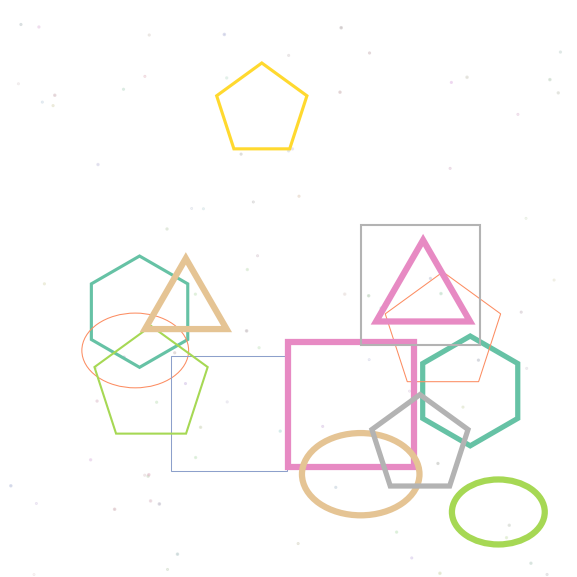[{"shape": "hexagon", "thickness": 2.5, "radius": 0.48, "center": [0.814, 0.322]}, {"shape": "hexagon", "thickness": 1.5, "radius": 0.48, "center": [0.242, 0.459]}, {"shape": "pentagon", "thickness": 0.5, "radius": 0.53, "center": [0.767, 0.423]}, {"shape": "oval", "thickness": 0.5, "radius": 0.46, "center": [0.234, 0.392]}, {"shape": "square", "thickness": 0.5, "radius": 0.5, "center": [0.397, 0.283]}, {"shape": "triangle", "thickness": 3, "radius": 0.47, "center": [0.733, 0.489]}, {"shape": "square", "thickness": 3, "radius": 0.54, "center": [0.608, 0.298]}, {"shape": "oval", "thickness": 3, "radius": 0.4, "center": [0.863, 0.113]}, {"shape": "pentagon", "thickness": 1, "radius": 0.52, "center": [0.262, 0.332]}, {"shape": "pentagon", "thickness": 1.5, "radius": 0.41, "center": [0.453, 0.808]}, {"shape": "oval", "thickness": 3, "radius": 0.51, "center": [0.625, 0.178]}, {"shape": "triangle", "thickness": 3, "radius": 0.41, "center": [0.322, 0.47]}, {"shape": "pentagon", "thickness": 2.5, "radius": 0.44, "center": [0.727, 0.228]}, {"shape": "square", "thickness": 1, "radius": 0.52, "center": [0.729, 0.505]}]